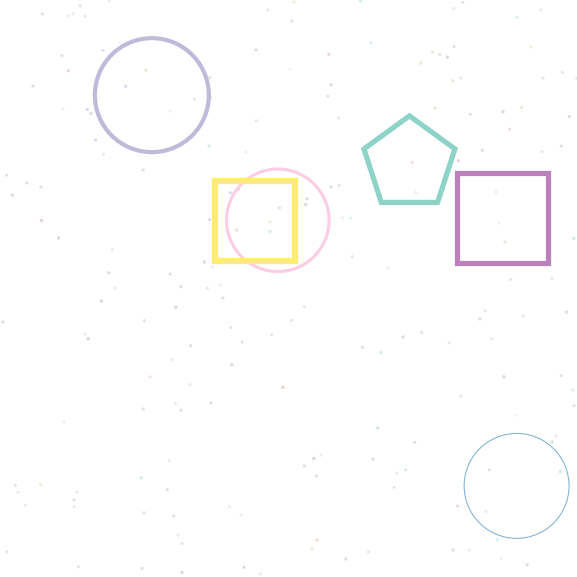[{"shape": "pentagon", "thickness": 2.5, "radius": 0.41, "center": [0.709, 0.716]}, {"shape": "circle", "thickness": 2, "radius": 0.49, "center": [0.263, 0.834]}, {"shape": "circle", "thickness": 0.5, "radius": 0.45, "center": [0.895, 0.158]}, {"shape": "circle", "thickness": 1.5, "radius": 0.44, "center": [0.481, 0.618]}, {"shape": "square", "thickness": 2.5, "radius": 0.39, "center": [0.87, 0.622]}, {"shape": "square", "thickness": 3, "radius": 0.35, "center": [0.442, 0.617]}]